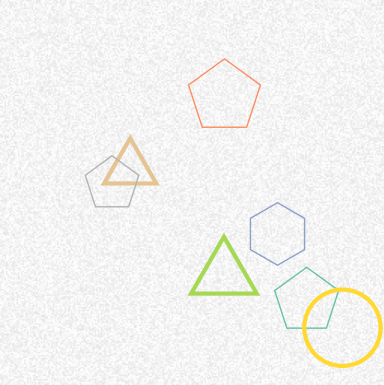[{"shape": "pentagon", "thickness": 1, "radius": 0.44, "center": [0.796, 0.218]}, {"shape": "pentagon", "thickness": 1, "radius": 0.49, "center": [0.583, 0.749]}, {"shape": "hexagon", "thickness": 1, "radius": 0.41, "center": [0.721, 0.392]}, {"shape": "triangle", "thickness": 3, "radius": 0.49, "center": [0.582, 0.287]}, {"shape": "circle", "thickness": 3, "radius": 0.5, "center": [0.889, 0.149]}, {"shape": "triangle", "thickness": 3, "radius": 0.39, "center": [0.338, 0.563]}, {"shape": "pentagon", "thickness": 1, "radius": 0.37, "center": [0.291, 0.522]}]